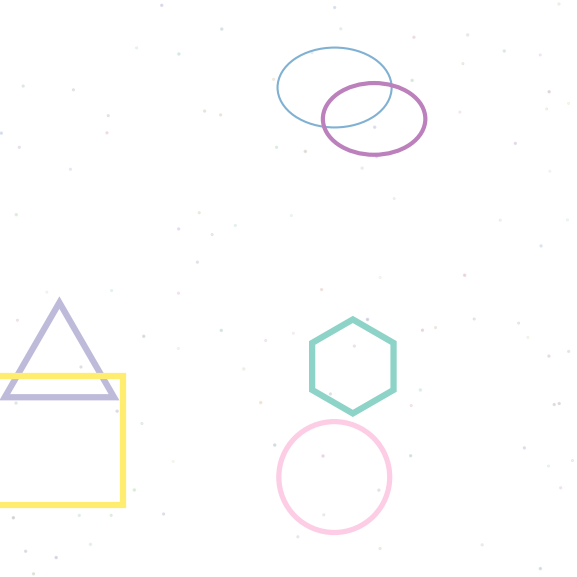[{"shape": "hexagon", "thickness": 3, "radius": 0.41, "center": [0.611, 0.365]}, {"shape": "triangle", "thickness": 3, "radius": 0.55, "center": [0.103, 0.366]}, {"shape": "oval", "thickness": 1, "radius": 0.49, "center": [0.579, 0.848]}, {"shape": "circle", "thickness": 2.5, "radius": 0.48, "center": [0.579, 0.173]}, {"shape": "oval", "thickness": 2, "radius": 0.44, "center": [0.648, 0.793]}, {"shape": "square", "thickness": 3, "radius": 0.56, "center": [0.102, 0.236]}]